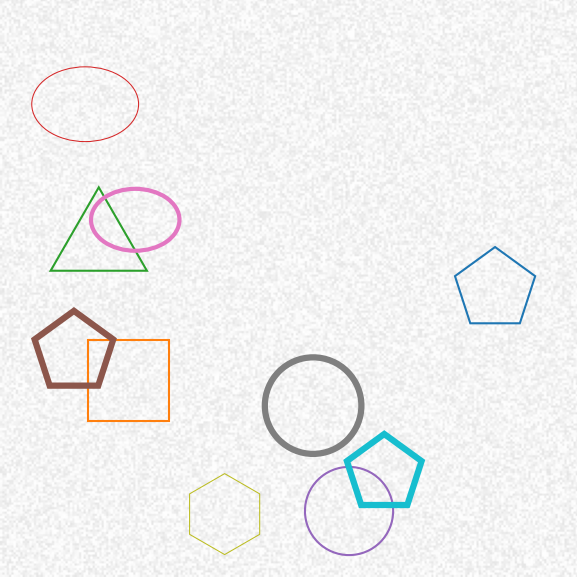[{"shape": "pentagon", "thickness": 1, "radius": 0.37, "center": [0.857, 0.498]}, {"shape": "square", "thickness": 1, "radius": 0.35, "center": [0.223, 0.341]}, {"shape": "triangle", "thickness": 1, "radius": 0.48, "center": [0.171, 0.578]}, {"shape": "oval", "thickness": 0.5, "radius": 0.46, "center": [0.147, 0.819]}, {"shape": "circle", "thickness": 1, "radius": 0.38, "center": [0.604, 0.114]}, {"shape": "pentagon", "thickness": 3, "radius": 0.36, "center": [0.128, 0.389]}, {"shape": "oval", "thickness": 2, "radius": 0.38, "center": [0.234, 0.619]}, {"shape": "circle", "thickness": 3, "radius": 0.42, "center": [0.542, 0.297]}, {"shape": "hexagon", "thickness": 0.5, "radius": 0.35, "center": [0.389, 0.109]}, {"shape": "pentagon", "thickness": 3, "radius": 0.34, "center": [0.665, 0.18]}]